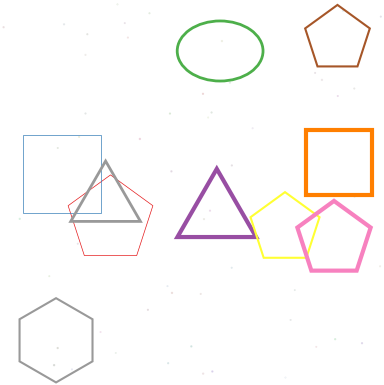[{"shape": "pentagon", "thickness": 0.5, "radius": 0.58, "center": [0.287, 0.43]}, {"shape": "square", "thickness": 0.5, "radius": 0.5, "center": [0.161, 0.548]}, {"shape": "oval", "thickness": 2, "radius": 0.56, "center": [0.572, 0.868]}, {"shape": "triangle", "thickness": 3, "radius": 0.59, "center": [0.563, 0.443]}, {"shape": "square", "thickness": 3, "radius": 0.43, "center": [0.88, 0.578]}, {"shape": "pentagon", "thickness": 1.5, "radius": 0.47, "center": [0.74, 0.407]}, {"shape": "pentagon", "thickness": 1.5, "radius": 0.44, "center": [0.877, 0.899]}, {"shape": "pentagon", "thickness": 3, "radius": 0.5, "center": [0.868, 0.378]}, {"shape": "triangle", "thickness": 2, "radius": 0.52, "center": [0.274, 0.477]}, {"shape": "hexagon", "thickness": 1.5, "radius": 0.55, "center": [0.146, 0.116]}]